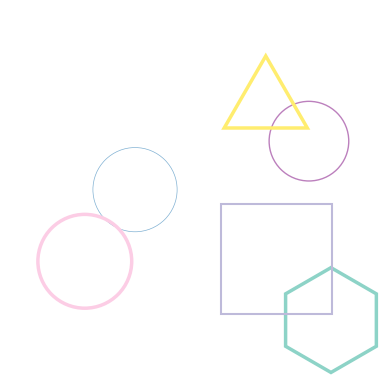[{"shape": "hexagon", "thickness": 2.5, "radius": 0.68, "center": [0.86, 0.169]}, {"shape": "square", "thickness": 1.5, "radius": 0.72, "center": [0.718, 0.327]}, {"shape": "circle", "thickness": 0.5, "radius": 0.55, "center": [0.351, 0.507]}, {"shape": "circle", "thickness": 2.5, "radius": 0.61, "center": [0.22, 0.321]}, {"shape": "circle", "thickness": 1, "radius": 0.52, "center": [0.802, 0.633]}, {"shape": "triangle", "thickness": 2.5, "radius": 0.62, "center": [0.69, 0.73]}]